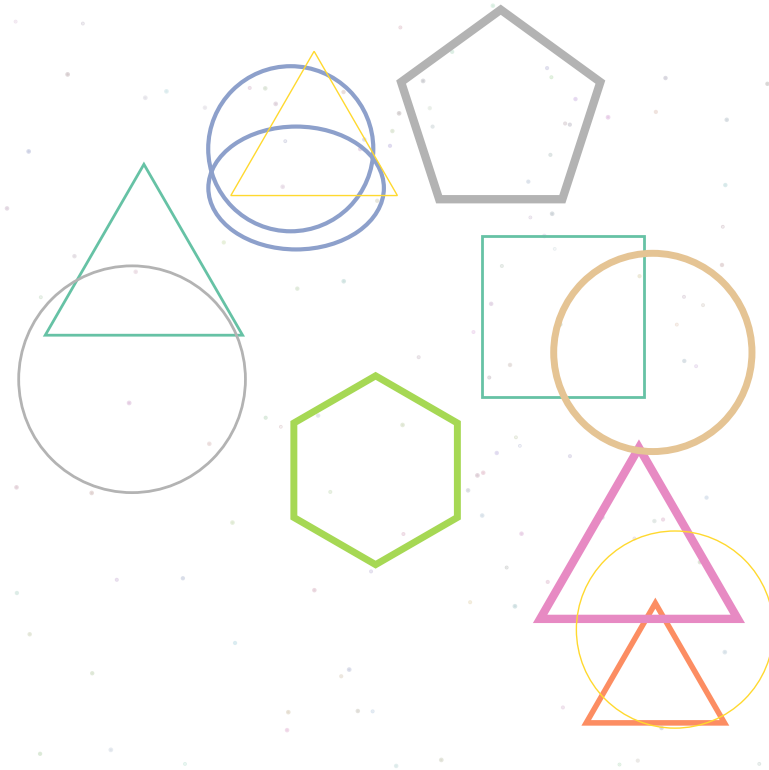[{"shape": "square", "thickness": 1, "radius": 0.52, "center": [0.731, 0.588]}, {"shape": "triangle", "thickness": 1, "radius": 0.74, "center": [0.187, 0.639]}, {"shape": "triangle", "thickness": 2, "radius": 0.52, "center": [0.851, 0.113]}, {"shape": "circle", "thickness": 1.5, "radius": 0.54, "center": [0.378, 0.807]}, {"shape": "oval", "thickness": 1.5, "radius": 0.57, "center": [0.385, 0.756]}, {"shape": "triangle", "thickness": 3, "radius": 0.74, "center": [0.83, 0.27]}, {"shape": "hexagon", "thickness": 2.5, "radius": 0.61, "center": [0.488, 0.389]}, {"shape": "triangle", "thickness": 0.5, "radius": 0.62, "center": [0.408, 0.808]}, {"shape": "circle", "thickness": 0.5, "radius": 0.64, "center": [0.877, 0.182]}, {"shape": "circle", "thickness": 2.5, "radius": 0.64, "center": [0.848, 0.542]}, {"shape": "pentagon", "thickness": 3, "radius": 0.68, "center": [0.65, 0.851]}, {"shape": "circle", "thickness": 1, "radius": 0.74, "center": [0.172, 0.507]}]